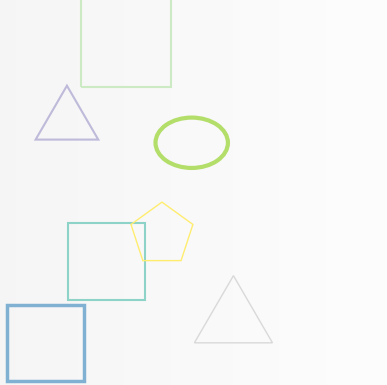[{"shape": "square", "thickness": 1.5, "radius": 0.5, "center": [0.276, 0.321]}, {"shape": "triangle", "thickness": 1.5, "radius": 0.47, "center": [0.173, 0.684]}, {"shape": "square", "thickness": 2.5, "radius": 0.5, "center": [0.118, 0.109]}, {"shape": "oval", "thickness": 3, "radius": 0.47, "center": [0.495, 0.629]}, {"shape": "triangle", "thickness": 1, "radius": 0.58, "center": [0.602, 0.168]}, {"shape": "square", "thickness": 1.5, "radius": 0.58, "center": [0.325, 0.891]}, {"shape": "pentagon", "thickness": 1, "radius": 0.42, "center": [0.418, 0.391]}]